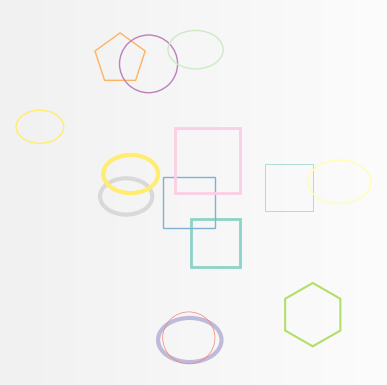[{"shape": "square", "thickness": 0.5, "radius": 0.31, "center": [0.746, 0.513]}, {"shape": "square", "thickness": 2, "radius": 0.32, "center": [0.557, 0.369]}, {"shape": "oval", "thickness": 1, "radius": 0.4, "center": [0.876, 0.528]}, {"shape": "oval", "thickness": 3, "radius": 0.41, "center": [0.49, 0.117]}, {"shape": "circle", "thickness": 0.5, "radius": 0.34, "center": [0.487, 0.122]}, {"shape": "square", "thickness": 1, "radius": 0.33, "center": [0.487, 0.474]}, {"shape": "pentagon", "thickness": 1, "radius": 0.34, "center": [0.31, 0.846]}, {"shape": "hexagon", "thickness": 1.5, "radius": 0.41, "center": [0.807, 0.183]}, {"shape": "square", "thickness": 2, "radius": 0.42, "center": [0.535, 0.583]}, {"shape": "oval", "thickness": 3, "radius": 0.34, "center": [0.326, 0.49]}, {"shape": "circle", "thickness": 1, "radius": 0.37, "center": [0.383, 0.834]}, {"shape": "oval", "thickness": 1, "radius": 0.36, "center": [0.505, 0.871]}, {"shape": "oval", "thickness": 1, "radius": 0.31, "center": [0.103, 0.671]}, {"shape": "oval", "thickness": 3, "radius": 0.35, "center": [0.337, 0.548]}]